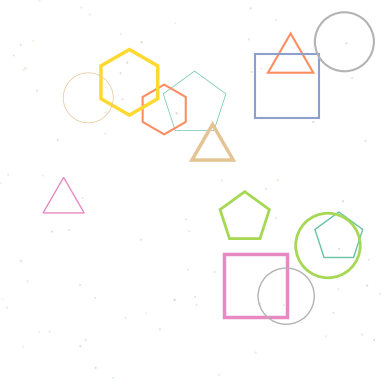[{"shape": "pentagon", "thickness": 1, "radius": 0.33, "center": [0.88, 0.384]}, {"shape": "pentagon", "thickness": 0.5, "radius": 0.43, "center": [0.505, 0.73]}, {"shape": "triangle", "thickness": 1.5, "radius": 0.34, "center": [0.755, 0.845]}, {"shape": "hexagon", "thickness": 1.5, "radius": 0.32, "center": [0.426, 0.716]}, {"shape": "square", "thickness": 1.5, "radius": 0.41, "center": [0.746, 0.777]}, {"shape": "square", "thickness": 2.5, "radius": 0.41, "center": [0.663, 0.26]}, {"shape": "triangle", "thickness": 1, "radius": 0.31, "center": [0.165, 0.478]}, {"shape": "pentagon", "thickness": 2, "radius": 0.34, "center": [0.636, 0.435]}, {"shape": "circle", "thickness": 2, "radius": 0.42, "center": [0.852, 0.362]}, {"shape": "hexagon", "thickness": 2.5, "radius": 0.43, "center": [0.336, 0.786]}, {"shape": "circle", "thickness": 0.5, "radius": 0.32, "center": [0.229, 0.746]}, {"shape": "triangle", "thickness": 2.5, "radius": 0.31, "center": [0.552, 0.615]}, {"shape": "circle", "thickness": 1, "radius": 0.37, "center": [0.743, 0.231]}, {"shape": "circle", "thickness": 1.5, "radius": 0.38, "center": [0.895, 0.891]}]